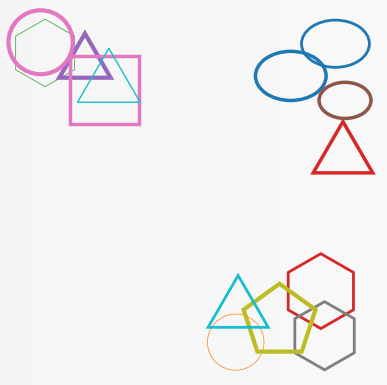[{"shape": "oval", "thickness": 2.5, "radius": 0.46, "center": [0.75, 0.803]}, {"shape": "oval", "thickness": 2, "radius": 0.44, "center": [0.866, 0.886]}, {"shape": "circle", "thickness": 0.5, "radius": 0.36, "center": [0.608, 0.111]}, {"shape": "hexagon", "thickness": 0.5, "radius": 0.44, "center": [0.116, 0.863]}, {"shape": "triangle", "thickness": 2.5, "radius": 0.44, "center": [0.885, 0.595]}, {"shape": "hexagon", "thickness": 2, "radius": 0.49, "center": [0.828, 0.244]}, {"shape": "triangle", "thickness": 3, "radius": 0.38, "center": [0.219, 0.836]}, {"shape": "oval", "thickness": 2.5, "radius": 0.34, "center": [0.89, 0.739]}, {"shape": "square", "thickness": 2.5, "radius": 0.44, "center": [0.269, 0.766]}, {"shape": "circle", "thickness": 3, "radius": 0.42, "center": [0.105, 0.89]}, {"shape": "hexagon", "thickness": 2, "radius": 0.44, "center": [0.838, 0.128]}, {"shape": "pentagon", "thickness": 3, "radius": 0.49, "center": [0.721, 0.166]}, {"shape": "triangle", "thickness": 2, "radius": 0.45, "center": [0.615, 0.195]}, {"shape": "triangle", "thickness": 1, "radius": 0.47, "center": [0.281, 0.781]}]